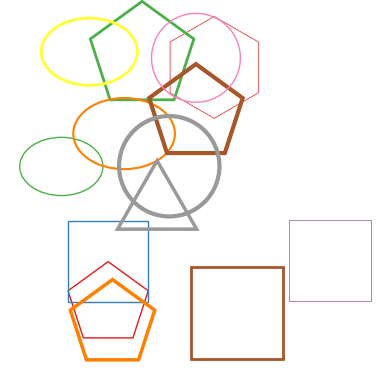[{"shape": "hexagon", "thickness": 0.5, "radius": 0.66, "center": [0.556, 0.825]}, {"shape": "pentagon", "thickness": 1, "radius": 0.55, "center": [0.281, 0.211]}, {"shape": "square", "thickness": 1, "radius": 0.52, "center": [0.28, 0.321]}, {"shape": "pentagon", "thickness": 2, "radius": 0.71, "center": [0.369, 0.855]}, {"shape": "oval", "thickness": 1, "radius": 0.54, "center": [0.159, 0.568]}, {"shape": "square", "thickness": 0.5, "radius": 0.53, "center": [0.857, 0.323]}, {"shape": "pentagon", "thickness": 2.5, "radius": 0.58, "center": [0.292, 0.159]}, {"shape": "oval", "thickness": 1.5, "radius": 0.66, "center": [0.322, 0.653]}, {"shape": "oval", "thickness": 2, "radius": 0.62, "center": [0.232, 0.866]}, {"shape": "pentagon", "thickness": 3, "radius": 0.64, "center": [0.509, 0.706]}, {"shape": "square", "thickness": 2, "radius": 0.6, "center": [0.616, 0.188]}, {"shape": "circle", "thickness": 1, "radius": 0.58, "center": [0.509, 0.85]}, {"shape": "circle", "thickness": 3, "radius": 0.65, "center": [0.44, 0.568]}, {"shape": "triangle", "thickness": 2.5, "radius": 0.59, "center": [0.408, 0.464]}]